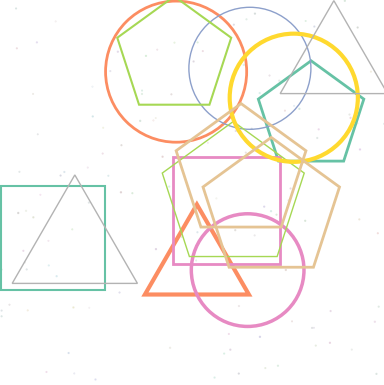[{"shape": "pentagon", "thickness": 2, "radius": 0.72, "center": [0.808, 0.698]}, {"shape": "square", "thickness": 1.5, "radius": 0.68, "center": [0.138, 0.382]}, {"shape": "circle", "thickness": 2, "radius": 0.92, "center": [0.457, 0.814]}, {"shape": "triangle", "thickness": 3, "radius": 0.78, "center": [0.511, 0.313]}, {"shape": "circle", "thickness": 1, "radius": 0.79, "center": [0.649, 0.823]}, {"shape": "circle", "thickness": 2.5, "radius": 0.73, "center": [0.643, 0.298]}, {"shape": "square", "thickness": 2, "radius": 0.69, "center": [0.588, 0.454]}, {"shape": "pentagon", "thickness": 1, "radius": 0.97, "center": [0.606, 0.491]}, {"shape": "pentagon", "thickness": 1.5, "radius": 0.78, "center": [0.453, 0.854]}, {"shape": "circle", "thickness": 3, "radius": 0.83, "center": [0.763, 0.746]}, {"shape": "pentagon", "thickness": 2, "radius": 0.89, "center": [0.626, 0.554]}, {"shape": "pentagon", "thickness": 2, "radius": 0.93, "center": [0.705, 0.457]}, {"shape": "triangle", "thickness": 1, "radius": 0.8, "center": [0.867, 0.837]}, {"shape": "triangle", "thickness": 1, "radius": 0.94, "center": [0.194, 0.358]}]